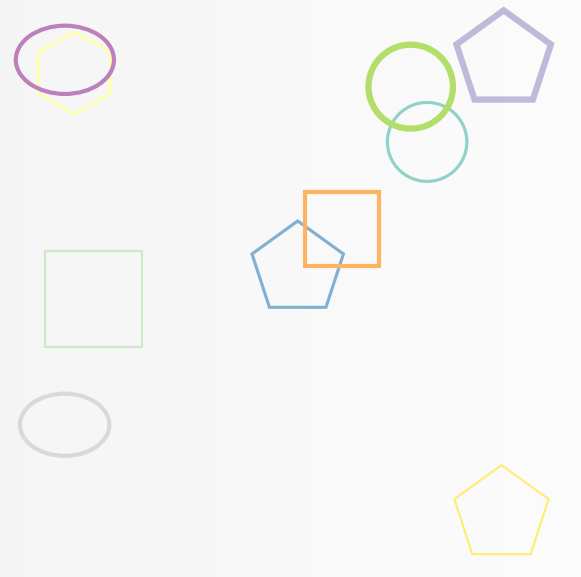[{"shape": "circle", "thickness": 1.5, "radius": 0.34, "center": [0.735, 0.753]}, {"shape": "hexagon", "thickness": 1.5, "radius": 0.36, "center": [0.128, 0.873]}, {"shape": "pentagon", "thickness": 3, "radius": 0.43, "center": [0.867, 0.896]}, {"shape": "pentagon", "thickness": 1.5, "radius": 0.41, "center": [0.512, 0.534]}, {"shape": "square", "thickness": 2, "radius": 0.32, "center": [0.589, 0.603]}, {"shape": "circle", "thickness": 3, "radius": 0.36, "center": [0.707, 0.849]}, {"shape": "oval", "thickness": 2, "radius": 0.38, "center": [0.111, 0.264]}, {"shape": "oval", "thickness": 2, "radius": 0.42, "center": [0.112, 0.896]}, {"shape": "square", "thickness": 1, "radius": 0.42, "center": [0.161, 0.481]}, {"shape": "pentagon", "thickness": 1, "radius": 0.43, "center": [0.863, 0.108]}]